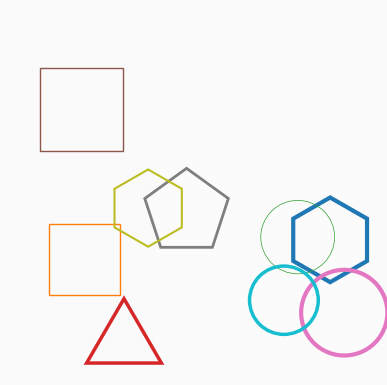[{"shape": "hexagon", "thickness": 3, "radius": 0.55, "center": [0.852, 0.377]}, {"shape": "square", "thickness": 1, "radius": 0.46, "center": [0.217, 0.326]}, {"shape": "circle", "thickness": 0.5, "radius": 0.48, "center": [0.768, 0.384]}, {"shape": "triangle", "thickness": 2.5, "radius": 0.56, "center": [0.32, 0.113]}, {"shape": "square", "thickness": 1, "radius": 0.54, "center": [0.211, 0.716]}, {"shape": "circle", "thickness": 3, "radius": 0.56, "center": [0.888, 0.188]}, {"shape": "pentagon", "thickness": 2, "radius": 0.57, "center": [0.481, 0.449]}, {"shape": "hexagon", "thickness": 1.5, "radius": 0.5, "center": [0.382, 0.459]}, {"shape": "circle", "thickness": 2.5, "radius": 0.44, "center": [0.733, 0.22]}]